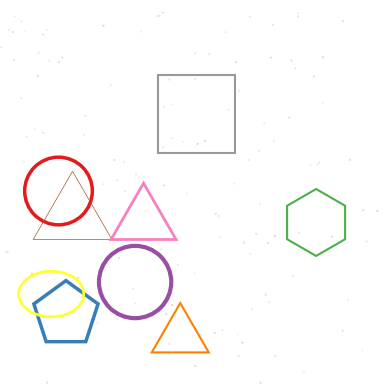[{"shape": "circle", "thickness": 2.5, "radius": 0.44, "center": [0.152, 0.504]}, {"shape": "pentagon", "thickness": 2.5, "radius": 0.44, "center": [0.171, 0.183]}, {"shape": "hexagon", "thickness": 1.5, "radius": 0.43, "center": [0.821, 0.422]}, {"shape": "circle", "thickness": 3, "radius": 0.47, "center": [0.351, 0.267]}, {"shape": "triangle", "thickness": 1.5, "radius": 0.43, "center": [0.468, 0.127]}, {"shape": "oval", "thickness": 2, "radius": 0.42, "center": [0.133, 0.236]}, {"shape": "triangle", "thickness": 0.5, "radius": 0.59, "center": [0.188, 0.437]}, {"shape": "triangle", "thickness": 2, "radius": 0.49, "center": [0.373, 0.427]}, {"shape": "square", "thickness": 1.5, "radius": 0.5, "center": [0.511, 0.704]}]